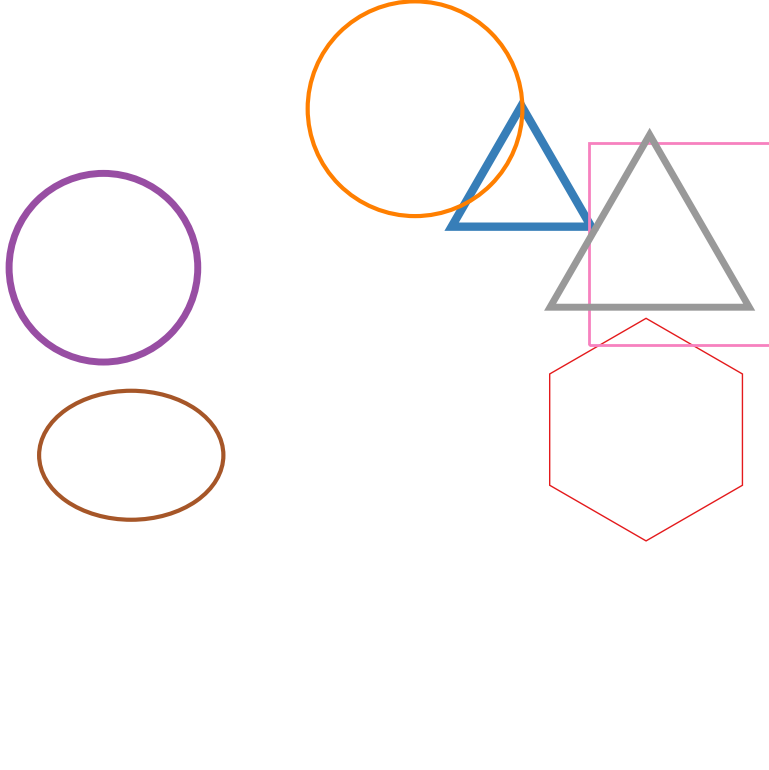[{"shape": "hexagon", "thickness": 0.5, "radius": 0.72, "center": [0.839, 0.442]}, {"shape": "triangle", "thickness": 3, "radius": 0.52, "center": [0.677, 0.758]}, {"shape": "circle", "thickness": 2.5, "radius": 0.61, "center": [0.134, 0.652]}, {"shape": "circle", "thickness": 1.5, "radius": 0.7, "center": [0.539, 0.859]}, {"shape": "oval", "thickness": 1.5, "radius": 0.6, "center": [0.17, 0.409]}, {"shape": "square", "thickness": 1, "radius": 0.65, "center": [0.896, 0.683]}, {"shape": "triangle", "thickness": 2.5, "radius": 0.75, "center": [0.844, 0.676]}]